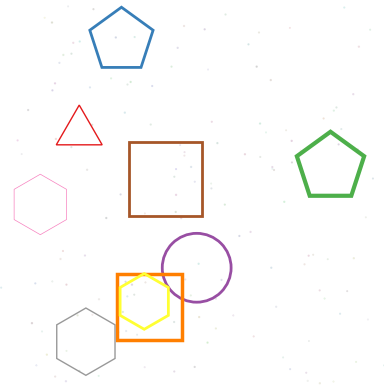[{"shape": "triangle", "thickness": 1, "radius": 0.34, "center": [0.206, 0.658]}, {"shape": "pentagon", "thickness": 2, "radius": 0.43, "center": [0.315, 0.895]}, {"shape": "pentagon", "thickness": 3, "radius": 0.46, "center": [0.858, 0.566]}, {"shape": "circle", "thickness": 2, "radius": 0.45, "center": [0.511, 0.305]}, {"shape": "square", "thickness": 2.5, "radius": 0.42, "center": [0.387, 0.203]}, {"shape": "hexagon", "thickness": 2, "radius": 0.36, "center": [0.375, 0.217]}, {"shape": "square", "thickness": 2, "radius": 0.48, "center": [0.429, 0.535]}, {"shape": "hexagon", "thickness": 0.5, "radius": 0.39, "center": [0.105, 0.469]}, {"shape": "hexagon", "thickness": 1, "radius": 0.44, "center": [0.223, 0.113]}]